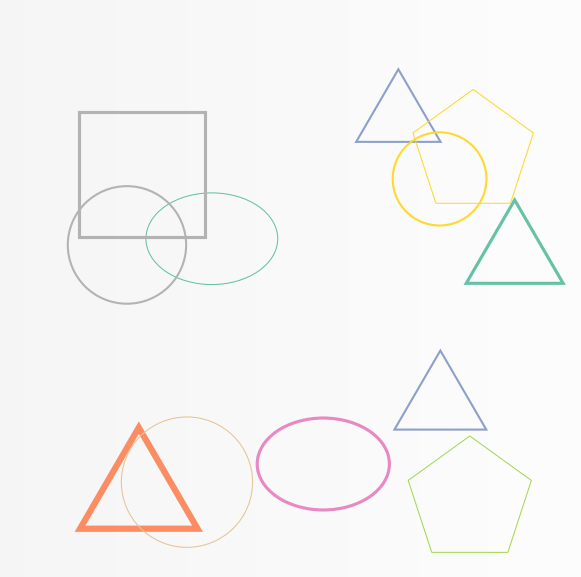[{"shape": "oval", "thickness": 0.5, "radius": 0.57, "center": [0.364, 0.586]}, {"shape": "triangle", "thickness": 1.5, "radius": 0.48, "center": [0.885, 0.557]}, {"shape": "triangle", "thickness": 3, "radius": 0.58, "center": [0.239, 0.142]}, {"shape": "triangle", "thickness": 1, "radius": 0.46, "center": [0.758, 0.301]}, {"shape": "triangle", "thickness": 1, "radius": 0.42, "center": [0.685, 0.795]}, {"shape": "oval", "thickness": 1.5, "radius": 0.57, "center": [0.556, 0.196]}, {"shape": "pentagon", "thickness": 0.5, "radius": 0.56, "center": [0.808, 0.133]}, {"shape": "circle", "thickness": 1, "radius": 0.4, "center": [0.756, 0.689]}, {"shape": "pentagon", "thickness": 0.5, "radius": 0.54, "center": [0.814, 0.735]}, {"shape": "circle", "thickness": 0.5, "radius": 0.56, "center": [0.322, 0.164]}, {"shape": "circle", "thickness": 1, "radius": 0.51, "center": [0.218, 0.575]}, {"shape": "square", "thickness": 1.5, "radius": 0.54, "center": [0.245, 0.697]}]